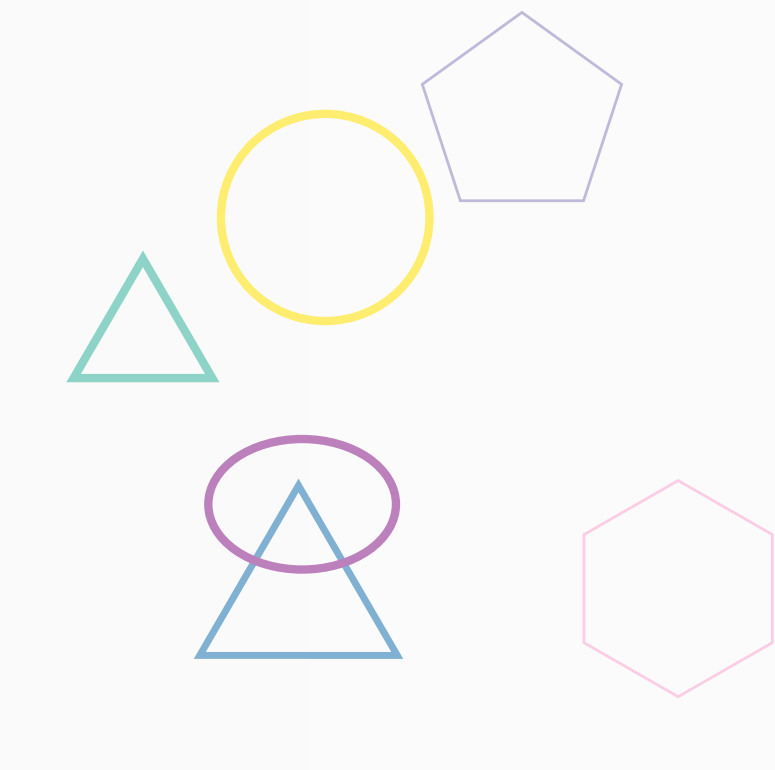[{"shape": "triangle", "thickness": 3, "radius": 0.52, "center": [0.184, 0.561]}, {"shape": "pentagon", "thickness": 1, "radius": 0.68, "center": [0.673, 0.849]}, {"shape": "triangle", "thickness": 2.5, "radius": 0.74, "center": [0.385, 0.222]}, {"shape": "hexagon", "thickness": 1, "radius": 0.7, "center": [0.875, 0.236]}, {"shape": "oval", "thickness": 3, "radius": 0.61, "center": [0.39, 0.345]}, {"shape": "circle", "thickness": 3, "radius": 0.67, "center": [0.42, 0.718]}]